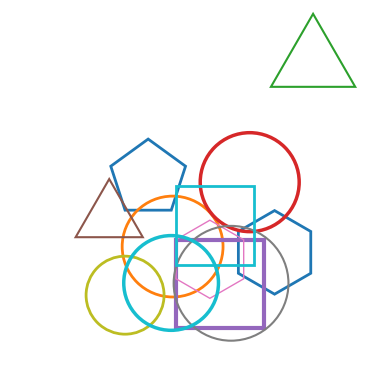[{"shape": "hexagon", "thickness": 2, "radius": 0.54, "center": [0.713, 0.344]}, {"shape": "pentagon", "thickness": 2, "radius": 0.51, "center": [0.385, 0.537]}, {"shape": "circle", "thickness": 2, "radius": 0.65, "center": [0.448, 0.36]}, {"shape": "triangle", "thickness": 1.5, "radius": 0.63, "center": [0.813, 0.838]}, {"shape": "circle", "thickness": 2.5, "radius": 0.64, "center": [0.649, 0.527]}, {"shape": "square", "thickness": 3, "radius": 0.57, "center": [0.571, 0.262]}, {"shape": "triangle", "thickness": 1.5, "radius": 0.5, "center": [0.284, 0.434]}, {"shape": "hexagon", "thickness": 1, "radius": 0.51, "center": [0.545, 0.327]}, {"shape": "circle", "thickness": 1.5, "radius": 0.75, "center": [0.6, 0.264]}, {"shape": "circle", "thickness": 2, "radius": 0.51, "center": [0.325, 0.233]}, {"shape": "square", "thickness": 2, "radius": 0.51, "center": [0.558, 0.415]}, {"shape": "circle", "thickness": 2.5, "radius": 0.62, "center": [0.444, 0.265]}]